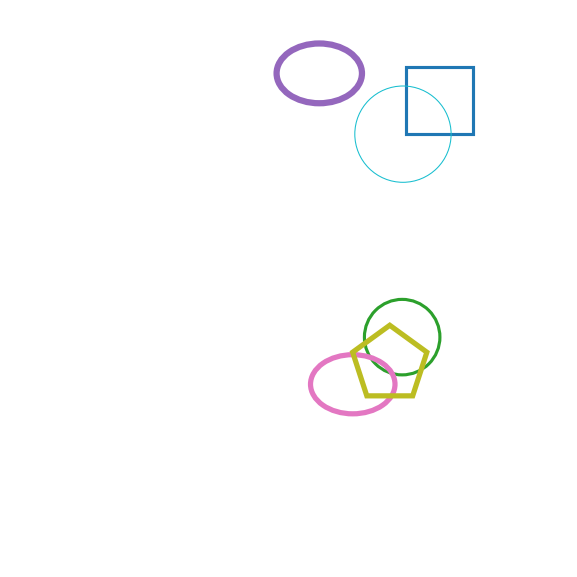[{"shape": "square", "thickness": 1.5, "radius": 0.29, "center": [0.761, 0.825]}, {"shape": "circle", "thickness": 1.5, "radius": 0.33, "center": [0.696, 0.415]}, {"shape": "oval", "thickness": 3, "radius": 0.37, "center": [0.553, 0.872]}, {"shape": "oval", "thickness": 2.5, "radius": 0.37, "center": [0.611, 0.334]}, {"shape": "pentagon", "thickness": 2.5, "radius": 0.34, "center": [0.675, 0.368]}, {"shape": "circle", "thickness": 0.5, "radius": 0.42, "center": [0.698, 0.767]}]